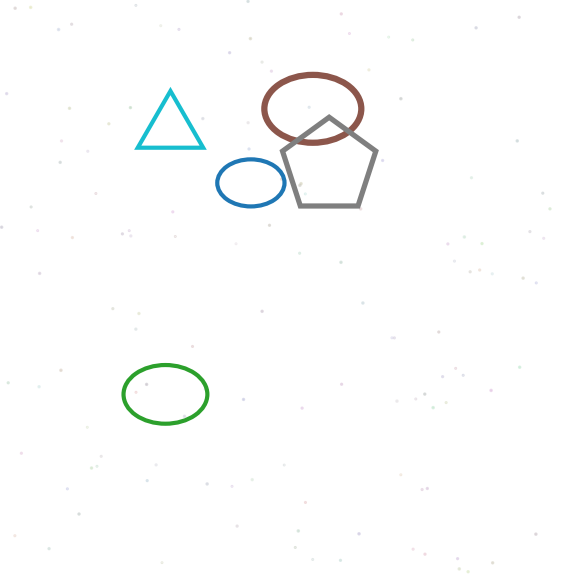[{"shape": "oval", "thickness": 2, "radius": 0.29, "center": [0.434, 0.682]}, {"shape": "oval", "thickness": 2, "radius": 0.36, "center": [0.286, 0.316]}, {"shape": "oval", "thickness": 3, "radius": 0.42, "center": [0.542, 0.811]}, {"shape": "pentagon", "thickness": 2.5, "radius": 0.42, "center": [0.57, 0.711]}, {"shape": "triangle", "thickness": 2, "radius": 0.33, "center": [0.295, 0.776]}]